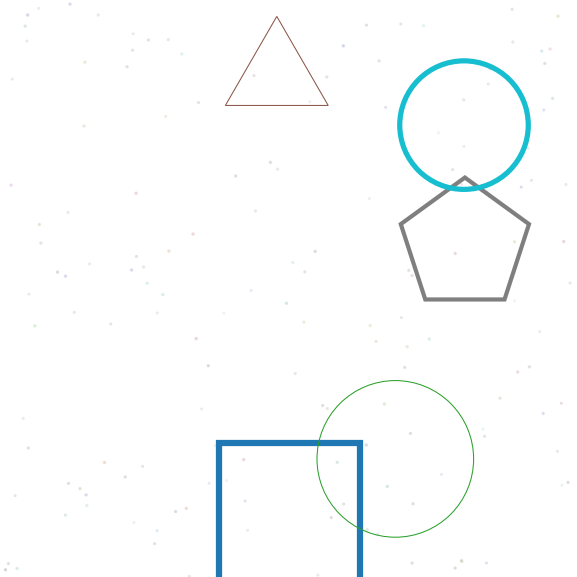[{"shape": "square", "thickness": 3, "radius": 0.61, "center": [0.501, 0.11]}, {"shape": "circle", "thickness": 0.5, "radius": 0.68, "center": [0.685, 0.205]}, {"shape": "triangle", "thickness": 0.5, "radius": 0.51, "center": [0.479, 0.868]}, {"shape": "pentagon", "thickness": 2, "radius": 0.58, "center": [0.805, 0.575]}, {"shape": "circle", "thickness": 2.5, "radius": 0.56, "center": [0.803, 0.782]}]